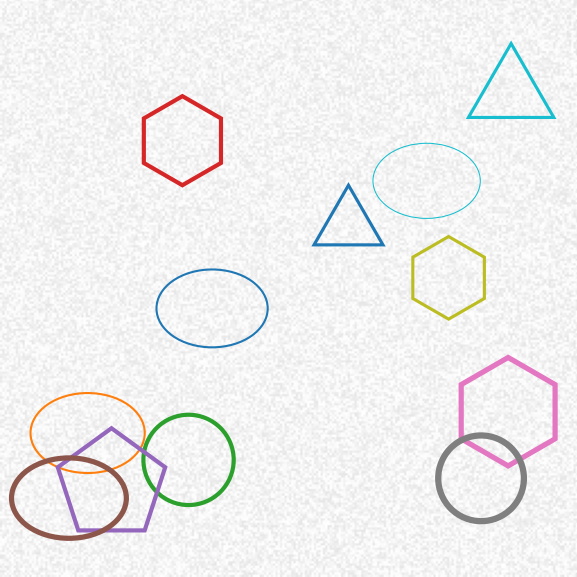[{"shape": "oval", "thickness": 1, "radius": 0.48, "center": [0.367, 0.465]}, {"shape": "triangle", "thickness": 1.5, "radius": 0.34, "center": [0.603, 0.61]}, {"shape": "oval", "thickness": 1, "radius": 0.49, "center": [0.152, 0.249]}, {"shape": "circle", "thickness": 2, "radius": 0.39, "center": [0.326, 0.203]}, {"shape": "hexagon", "thickness": 2, "radius": 0.39, "center": [0.316, 0.756]}, {"shape": "pentagon", "thickness": 2, "radius": 0.49, "center": [0.193, 0.16]}, {"shape": "oval", "thickness": 2.5, "radius": 0.5, "center": [0.119, 0.137]}, {"shape": "hexagon", "thickness": 2.5, "radius": 0.47, "center": [0.88, 0.286]}, {"shape": "circle", "thickness": 3, "radius": 0.37, "center": [0.833, 0.171]}, {"shape": "hexagon", "thickness": 1.5, "radius": 0.36, "center": [0.777, 0.518]}, {"shape": "oval", "thickness": 0.5, "radius": 0.46, "center": [0.739, 0.686]}, {"shape": "triangle", "thickness": 1.5, "radius": 0.43, "center": [0.885, 0.838]}]